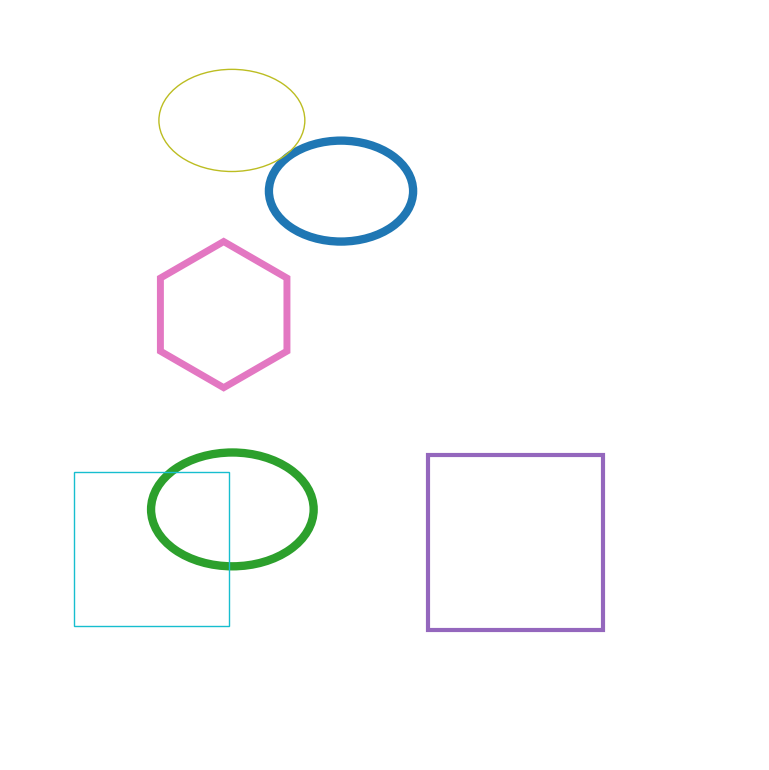[{"shape": "oval", "thickness": 3, "radius": 0.47, "center": [0.443, 0.752]}, {"shape": "oval", "thickness": 3, "radius": 0.53, "center": [0.302, 0.338]}, {"shape": "square", "thickness": 1.5, "radius": 0.57, "center": [0.669, 0.296]}, {"shape": "hexagon", "thickness": 2.5, "radius": 0.47, "center": [0.29, 0.591]}, {"shape": "oval", "thickness": 0.5, "radius": 0.47, "center": [0.301, 0.844]}, {"shape": "square", "thickness": 0.5, "radius": 0.5, "center": [0.197, 0.287]}]